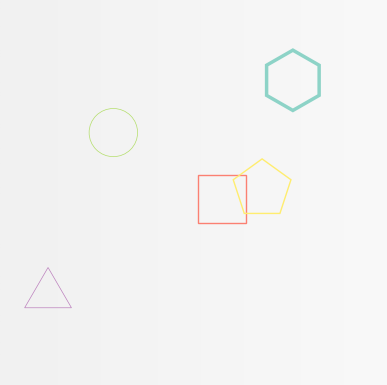[{"shape": "hexagon", "thickness": 2.5, "radius": 0.39, "center": [0.756, 0.791]}, {"shape": "square", "thickness": 1, "radius": 0.31, "center": [0.572, 0.483]}, {"shape": "circle", "thickness": 0.5, "radius": 0.31, "center": [0.293, 0.656]}, {"shape": "triangle", "thickness": 0.5, "radius": 0.35, "center": [0.124, 0.235]}, {"shape": "pentagon", "thickness": 1, "radius": 0.39, "center": [0.676, 0.509]}]